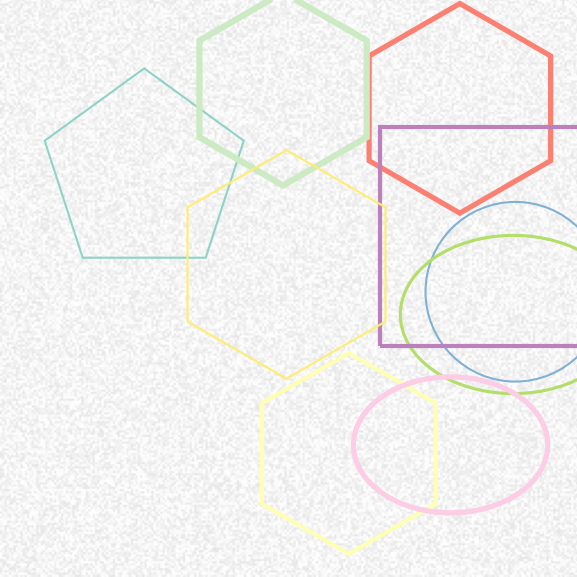[{"shape": "pentagon", "thickness": 1, "radius": 0.91, "center": [0.25, 0.699]}, {"shape": "hexagon", "thickness": 2, "radius": 0.87, "center": [0.604, 0.214]}, {"shape": "hexagon", "thickness": 2.5, "radius": 0.91, "center": [0.796, 0.812]}, {"shape": "circle", "thickness": 1, "radius": 0.78, "center": [0.892, 0.494]}, {"shape": "oval", "thickness": 1.5, "radius": 0.98, "center": [0.889, 0.455]}, {"shape": "oval", "thickness": 2.5, "radius": 0.84, "center": [0.78, 0.229]}, {"shape": "square", "thickness": 2, "radius": 0.95, "center": [0.847, 0.589]}, {"shape": "hexagon", "thickness": 3, "radius": 0.84, "center": [0.49, 0.845]}, {"shape": "hexagon", "thickness": 1, "radius": 0.99, "center": [0.496, 0.541]}]